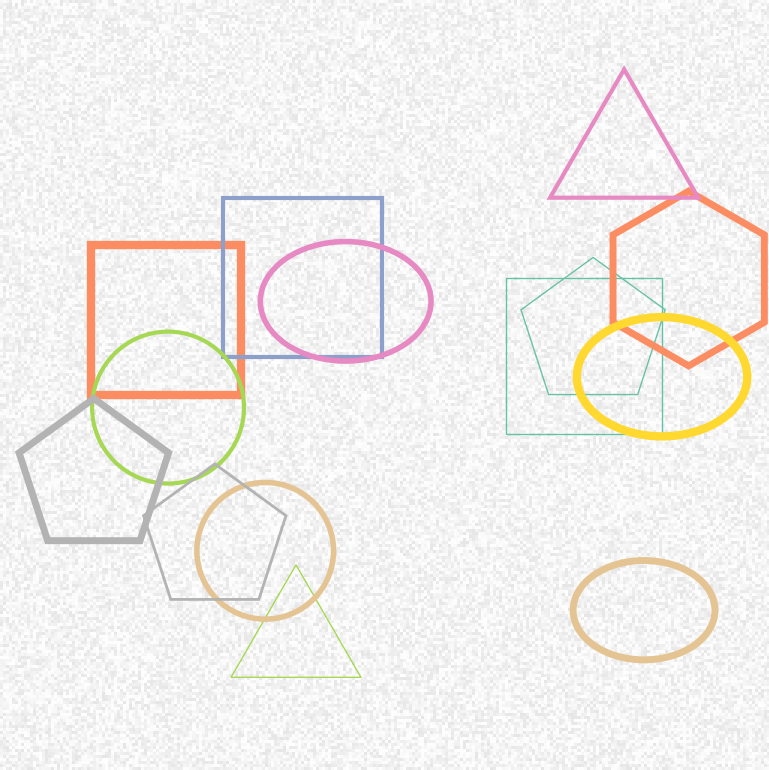[{"shape": "square", "thickness": 0.5, "radius": 0.5, "center": [0.758, 0.538]}, {"shape": "pentagon", "thickness": 0.5, "radius": 0.49, "center": [0.77, 0.567]}, {"shape": "hexagon", "thickness": 2.5, "radius": 0.57, "center": [0.894, 0.638]}, {"shape": "square", "thickness": 3, "radius": 0.49, "center": [0.216, 0.584]}, {"shape": "square", "thickness": 1.5, "radius": 0.52, "center": [0.393, 0.64]}, {"shape": "triangle", "thickness": 1.5, "radius": 0.56, "center": [0.811, 0.799]}, {"shape": "oval", "thickness": 2, "radius": 0.55, "center": [0.449, 0.609]}, {"shape": "circle", "thickness": 1.5, "radius": 0.49, "center": [0.218, 0.471]}, {"shape": "triangle", "thickness": 0.5, "radius": 0.49, "center": [0.384, 0.169]}, {"shape": "oval", "thickness": 3, "radius": 0.55, "center": [0.86, 0.511]}, {"shape": "oval", "thickness": 2.5, "radius": 0.46, "center": [0.836, 0.208]}, {"shape": "circle", "thickness": 2, "radius": 0.44, "center": [0.344, 0.285]}, {"shape": "pentagon", "thickness": 2.5, "radius": 0.51, "center": [0.122, 0.38]}, {"shape": "pentagon", "thickness": 1, "radius": 0.49, "center": [0.279, 0.3]}]